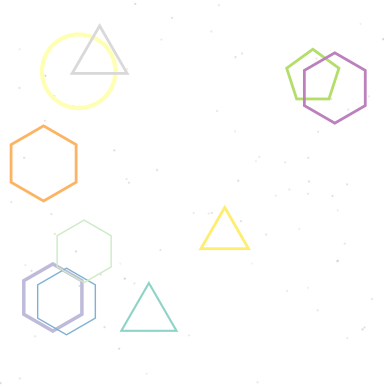[{"shape": "triangle", "thickness": 1.5, "radius": 0.41, "center": [0.387, 0.182]}, {"shape": "circle", "thickness": 3, "radius": 0.48, "center": [0.204, 0.815]}, {"shape": "hexagon", "thickness": 2.5, "radius": 0.44, "center": [0.137, 0.227]}, {"shape": "hexagon", "thickness": 1, "radius": 0.43, "center": [0.173, 0.217]}, {"shape": "hexagon", "thickness": 2, "radius": 0.49, "center": [0.113, 0.575]}, {"shape": "pentagon", "thickness": 2, "radius": 0.36, "center": [0.812, 0.801]}, {"shape": "triangle", "thickness": 2, "radius": 0.41, "center": [0.259, 0.851]}, {"shape": "hexagon", "thickness": 2, "radius": 0.46, "center": [0.87, 0.771]}, {"shape": "hexagon", "thickness": 1, "radius": 0.41, "center": [0.218, 0.347]}, {"shape": "triangle", "thickness": 2, "radius": 0.36, "center": [0.584, 0.39]}]